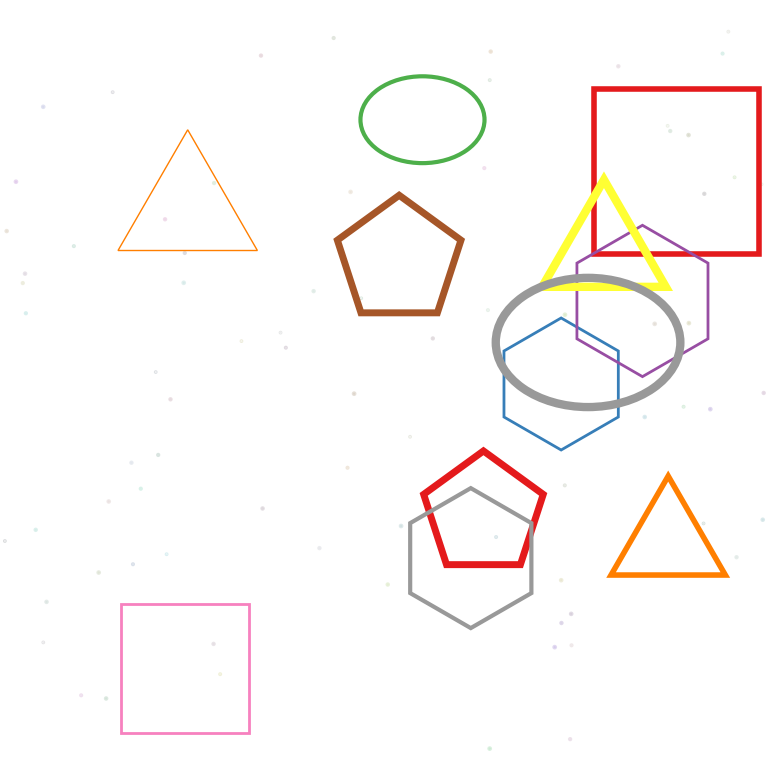[{"shape": "pentagon", "thickness": 2.5, "radius": 0.41, "center": [0.628, 0.333]}, {"shape": "square", "thickness": 2, "radius": 0.54, "center": [0.879, 0.778]}, {"shape": "hexagon", "thickness": 1, "radius": 0.43, "center": [0.729, 0.501]}, {"shape": "oval", "thickness": 1.5, "radius": 0.4, "center": [0.549, 0.845]}, {"shape": "hexagon", "thickness": 1, "radius": 0.49, "center": [0.834, 0.609]}, {"shape": "triangle", "thickness": 0.5, "radius": 0.52, "center": [0.244, 0.727]}, {"shape": "triangle", "thickness": 2, "radius": 0.43, "center": [0.868, 0.296]}, {"shape": "triangle", "thickness": 3, "radius": 0.46, "center": [0.784, 0.674]}, {"shape": "pentagon", "thickness": 2.5, "radius": 0.42, "center": [0.518, 0.662]}, {"shape": "square", "thickness": 1, "radius": 0.42, "center": [0.24, 0.132]}, {"shape": "hexagon", "thickness": 1.5, "radius": 0.45, "center": [0.611, 0.275]}, {"shape": "oval", "thickness": 3, "radius": 0.6, "center": [0.764, 0.555]}]